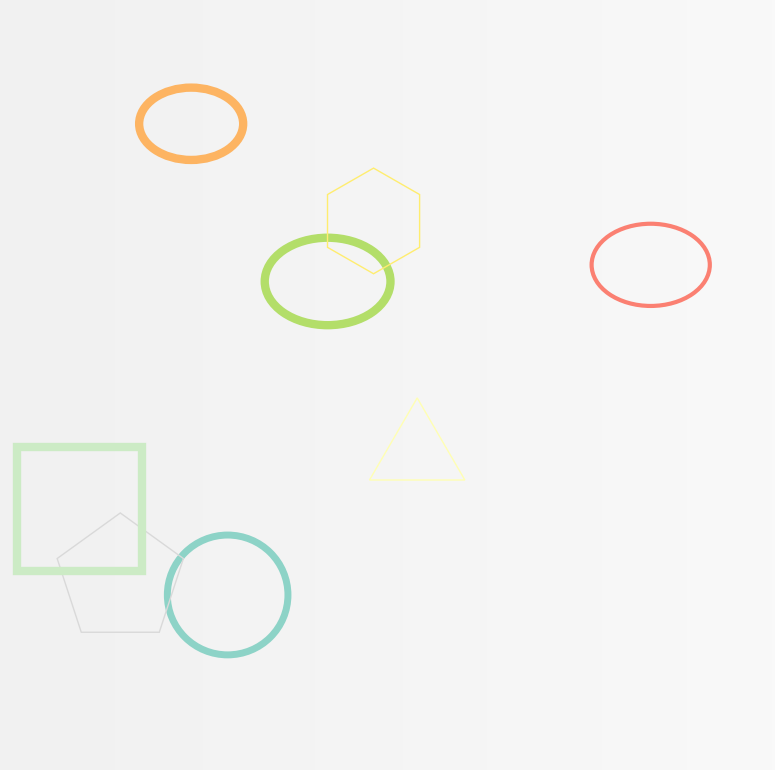[{"shape": "circle", "thickness": 2.5, "radius": 0.39, "center": [0.294, 0.227]}, {"shape": "triangle", "thickness": 0.5, "radius": 0.36, "center": [0.538, 0.412]}, {"shape": "oval", "thickness": 1.5, "radius": 0.38, "center": [0.84, 0.656]}, {"shape": "oval", "thickness": 3, "radius": 0.34, "center": [0.247, 0.839]}, {"shape": "oval", "thickness": 3, "radius": 0.41, "center": [0.423, 0.634]}, {"shape": "pentagon", "thickness": 0.5, "radius": 0.43, "center": [0.155, 0.248]}, {"shape": "square", "thickness": 3, "radius": 0.4, "center": [0.103, 0.339]}, {"shape": "hexagon", "thickness": 0.5, "radius": 0.34, "center": [0.482, 0.713]}]